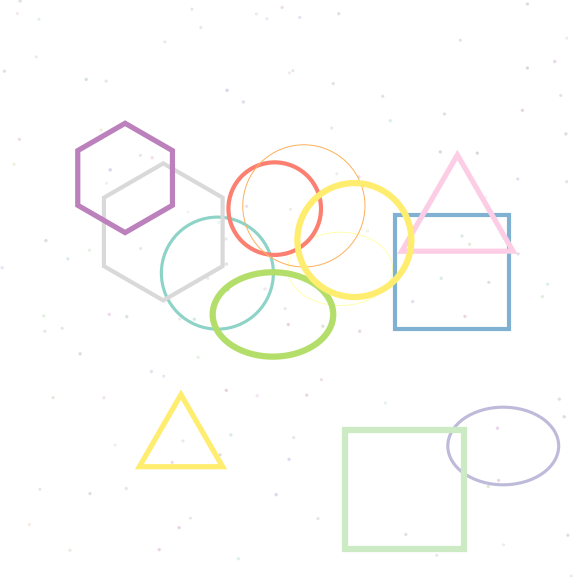[{"shape": "circle", "thickness": 1.5, "radius": 0.48, "center": [0.376, 0.526]}, {"shape": "oval", "thickness": 0.5, "radius": 0.45, "center": [0.589, 0.533]}, {"shape": "oval", "thickness": 1.5, "radius": 0.48, "center": [0.871, 0.227]}, {"shape": "circle", "thickness": 2, "radius": 0.4, "center": [0.476, 0.638]}, {"shape": "square", "thickness": 2, "radius": 0.49, "center": [0.782, 0.528]}, {"shape": "circle", "thickness": 0.5, "radius": 0.53, "center": [0.526, 0.643]}, {"shape": "oval", "thickness": 3, "radius": 0.52, "center": [0.473, 0.455]}, {"shape": "triangle", "thickness": 2.5, "radius": 0.56, "center": [0.792, 0.62]}, {"shape": "hexagon", "thickness": 2, "radius": 0.59, "center": [0.283, 0.598]}, {"shape": "hexagon", "thickness": 2.5, "radius": 0.47, "center": [0.217, 0.691]}, {"shape": "square", "thickness": 3, "radius": 0.52, "center": [0.7, 0.151]}, {"shape": "circle", "thickness": 3, "radius": 0.49, "center": [0.614, 0.583]}, {"shape": "triangle", "thickness": 2.5, "radius": 0.42, "center": [0.313, 0.233]}]